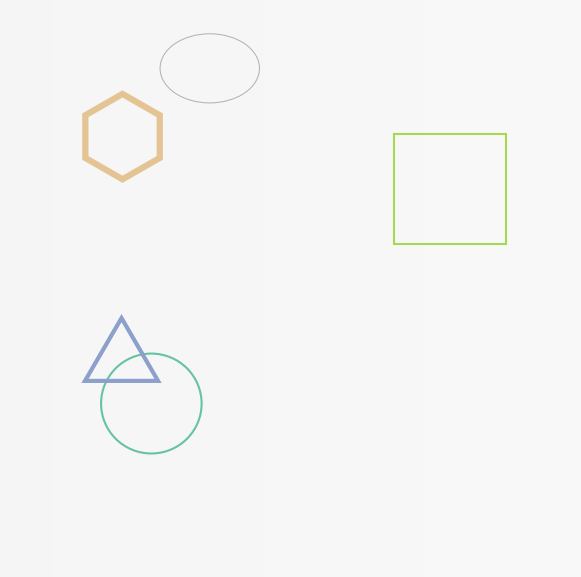[{"shape": "circle", "thickness": 1, "radius": 0.43, "center": [0.26, 0.3]}, {"shape": "triangle", "thickness": 2, "radius": 0.36, "center": [0.209, 0.376]}, {"shape": "square", "thickness": 1, "radius": 0.48, "center": [0.774, 0.672]}, {"shape": "hexagon", "thickness": 3, "radius": 0.37, "center": [0.211, 0.763]}, {"shape": "oval", "thickness": 0.5, "radius": 0.43, "center": [0.361, 0.881]}]